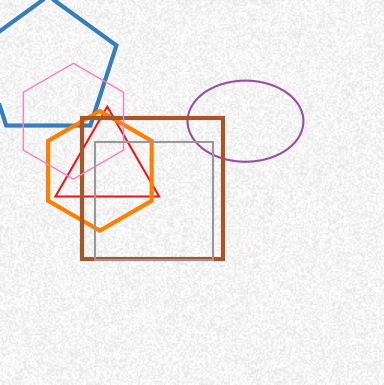[{"shape": "triangle", "thickness": 1.5, "radius": 0.78, "center": [0.279, 0.567]}, {"shape": "pentagon", "thickness": 3, "radius": 0.93, "center": [0.125, 0.824]}, {"shape": "oval", "thickness": 1.5, "radius": 0.75, "center": [0.638, 0.685]}, {"shape": "hexagon", "thickness": 3, "radius": 0.78, "center": [0.259, 0.556]}, {"shape": "square", "thickness": 3, "radius": 0.92, "center": [0.397, 0.51]}, {"shape": "hexagon", "thickness": 1, "radius": 0.75, "center": [0.191, 0.685]}, {"shape": "square", "thickness": 1.5, "radius": 0.77, "center": [0.401, 0.477]}]